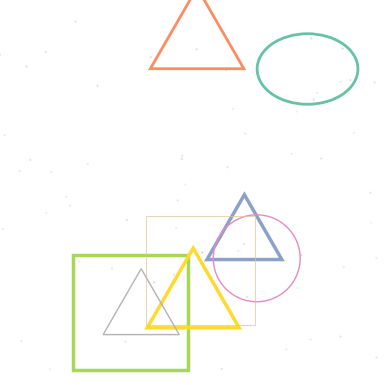[{"shape": "oval", "thickness": 2, "radius": 0.65, "center": [0.799, 0.821]}, {"shape": "triangle", "thickness": 2, "radius": 0.7, "center": [0.512, 0.892]}, {"shape": "triangle", "thickness": 2.5, "radius": 0.56, "center": [0.635, 0.382]}, {"shape": "circle", "thickness": 1, "radius": 0.56, "center": [0.667, 0.329]}, {"shape": "square", "thickness": 2.5, "radius": 0.74, "center": [0.339, 0.188]}, {"shape": "triangle", "thickness": 2.5, "radius": 0.69, "center": [0.502, 0.217]}, {"shape": "square", "thickness": 0.5, "radius": 0.71, "center": [0.52, 0.299]}, {"shape": "triangle", "thickness": 1, "radius": 0.57, "center": [0.367, 0.188]}]